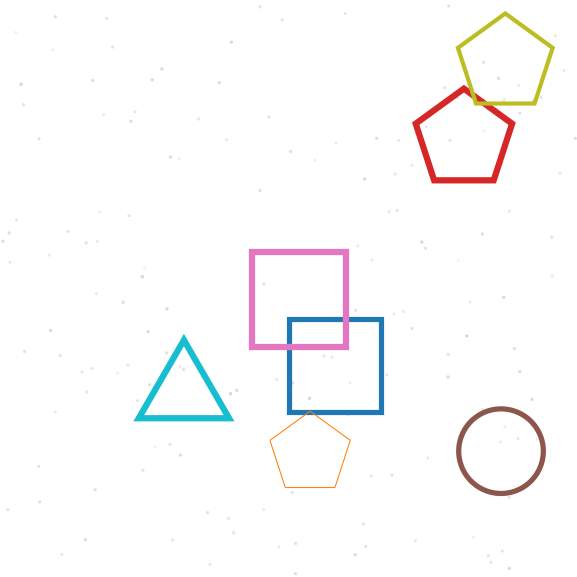[{"shape": "square", "thickness": 2.5, "radius": 0.4, "center": [0.58, 0.366]}, {"shape": "pentagon", "thickness": 0.5, "radius": 0.37, "center": [0.537, 0.214]}, {"shape": "pentagon", "thickness": 3, "radius": 0.44, "center": [0.803, 0.758]}, {"shape": "circle", "thickness": 2.5, "radius": 0.37, "center": [0.868, 0.218]}, {"shape": "square", "thickness": 3, "radius": 0.41, "center": [0.517, 0.481]}, {"shape": "pentagon", "thickness": 2, "radius": 0.43, "center": [0.875, 0.89]}, {"shape": "triangle", "thickness": 3, "radius": 0.45, "center": [0.318, 0.32]}]